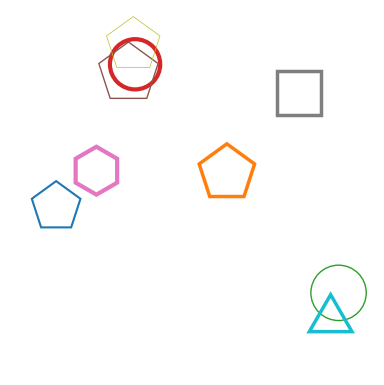[{"shape": "pentagon", "thickness": 1.5, "radius": 0.33, "center": [0.146, 0.463]}, {"shape": "pentagon", "thickness": 2.5, "radius": 0.38, "center": [0.589, 0.551]}, {"shape": "circle", "thickness": 1, "radius": 0.36, "center": [0.879, 0.239]}, {"shape": "circle", "thickness": 3, "radius": 0.33, "center": [0.351, 0.833]}, {"shape": "pentagon", "thickness": 1, "radius": 0.4, "center": [0.334, 0.81]}, {"shape": "hexagon", "thickness": 3, "radius": 0.31, "center": [0.25, 0.557]}, {"shape": "square", "thickness": 2.5, "radius": 0.29, "center": [0.777, 0.758]}, {"shape": "pentagon", "thickness": 0.5, "radius": 0.36, "center": [0.346, 0.884]}, {"shape": "triangle", "thickness": 2.5, "radius": 0.32, "center": [0.859, 0.171]}]